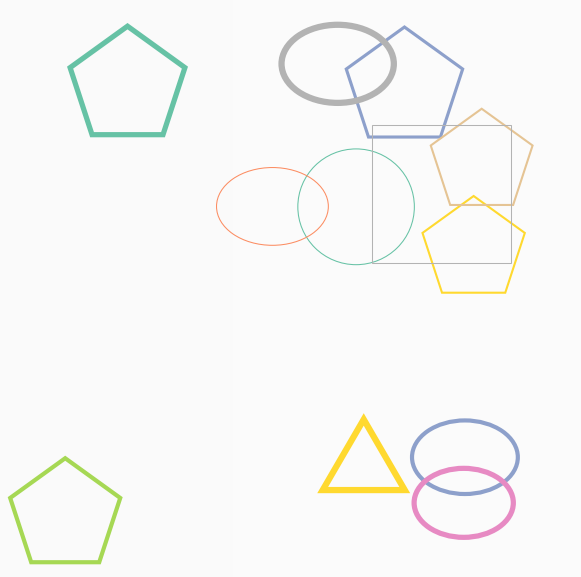[{"shape": "circle", "thickness": 0.5, "radius": 0.5, "center": [0.613, 0.641]}, {"shape": "pentagon", "thickness": 2.5, "radius": 0.52, "center": [0.219, 0.85]}, {"shape": "oval", "thickness": 0.5, "radius": 0.48, "center": [0.469, 0.642]}, {"shape": "pentagon", "thickness": 1.5, "radius": 0.53, "center": [0.696, 0.847]}, {"shape": "oval", "thickness": 2, "radius": 0.46, "center": [0.8, 0.207]}, {"shape": "oval", "thickness": 2.5, "radius": 0.43, "center": [0.798, 0.128]}, {"shape": "pentagon", "thickness": 2, "radius": 0.5, "center": [0.112, 0.106]}, {"shape": "pentagon", "thickness": 1, "radius": 0.46, "center": [0.815, 0.567]}, {"shape": "triangle", "thickness": 3, "radius": 0.41, "center": [0.626, 0.191]}, {"shape": "pentagon", "thickness": 1, "radius": 0.46, "center": [0.829, 0.719]}, {"shape": "oval", "thickness": 3, "radius": 0.48, "center": [0.581, 0.889]}, {"shape": "square", "thickness": 0.5, "radius": 0.6, "center": [0.76, 0.663]}]